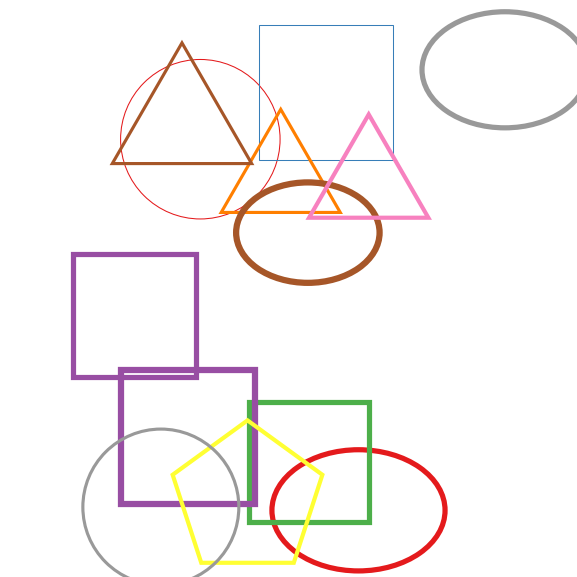[{"shape": "circle", "thickness": 0.5, "radius": 0.69, "center": [0.347, 0.758]}, {"shape": "oval", "thickness": 2.5, "radius": 0.75, "center": [0.621, 0.115]}, {"shape": "square", "thickness": 0.5, "radius": 0.58, "center": [0.565, 0.839]}, {"shape": "square", "thickness": 2.5, "radius": 0.52, "center": [0.536, 0.199]}, {"shape": "square", "thickness": 3, "radius": 0.58, "center": [0.326, 0.243]}, {"shape": "square", "thickness": 2.5, "radius": 0.53, "center": [0.233, 0.453]}, {"shape": "triangle", "thickness": 1.5, "radius": 0.6, "center": [0.486, 0.691]}, {"shape": "pentagon", "thickness": 2, "radius": 0.68, "center": [0.429, 0.135]}, {"shape": "triangle", "thickness": 1.5, "radius": 0.7, "center": [0.315, 0.786]}, {"shape": "oval", "thickness": 3, "radius": 0.62, "center": [0.533, 0.596]}, {"shape": "triangle", "thickness": 2, "radius": 0.6, "center": [0.638, 0.682]}, {"shape": "oval", "thickness": 2.5, "radius": 0.72, "center": [0.874, 0.878]}, {"shape": "circle", "thickness": 1.5, "radius": 0.68, "center": [0.279, 0.121]}]